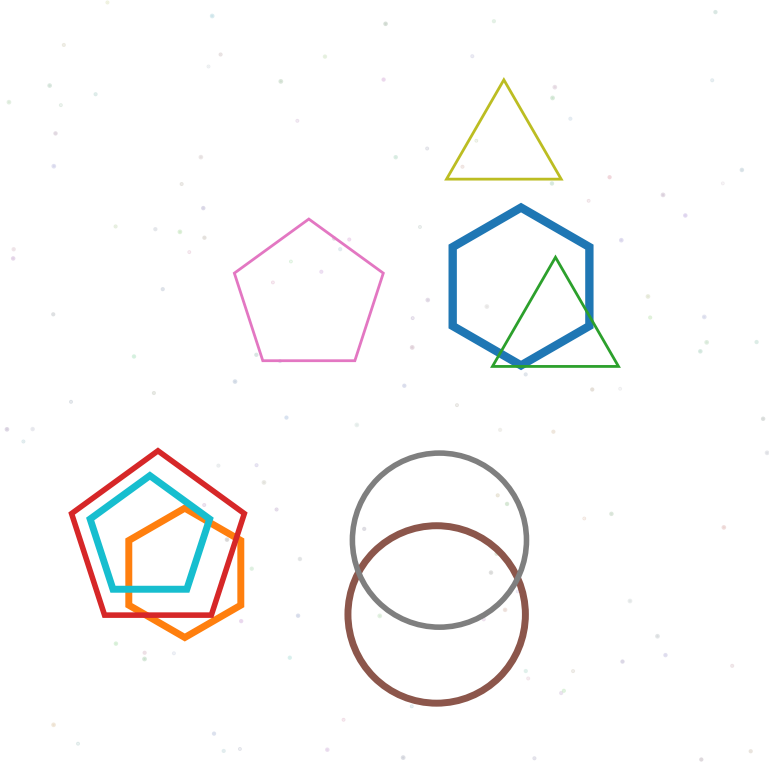[{"shape": "hexagon", "thickness": 3, "radius": 0.51, "center": [0.677, 0.628]}, {"shape": "hexagon", "thickness": 2.5, "radius": 0.42, "center": [0.24, 0.256]}, {"shape": "triangle", "thickness": 1, "radius": 0.47, "center": [0.721, 0.571]}, {"shape": "pentagon", "thickness": 2, "radius": 0.59, "center": [0.205, 0.297]}, {"shape": "circle", "thickness": 2.5, "radius": 0.58, "center": [0.567, 0.202]}, {"shape": "pentagon", "thickness": 1, "radius": 0.51, "center": [0.401, 0.614]}, {"shape": "circle", "thickness": 2, "radius": 0.57, "center": [0.571, 0.299]}, {"shape": "triangle", "thickness": 1, "radius": 0.43, "center": [0.654, 0.81]}, {"shape": "pentagon", "thickness": 2.5, "radius": 0.41, "center": [0.195, 0.301]}]